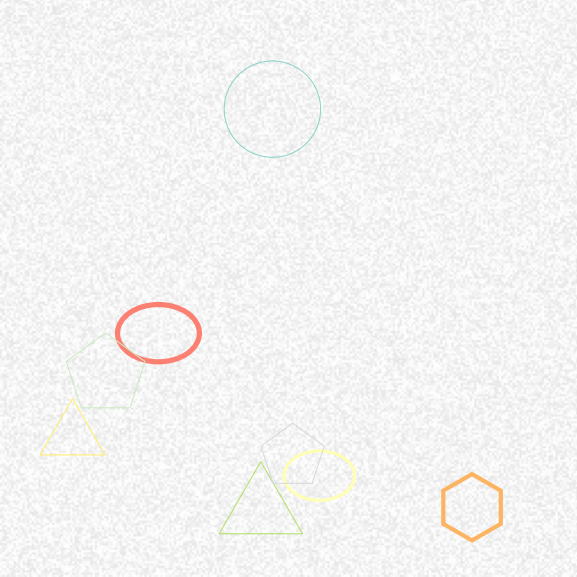[{"shape": "circle", "thickness": 0.5, "radius": 0.42, "center": [0.472, 0.81]}, {"shape": "oval", "thickness": 1.5, "radius": 0.31, "center": [0.553, 0.176]}, {"shape": "oval", "thickness": 2.5, "radius": 0.35, "center": [0.274, 0.422]}, {"shape": "hexagon", "thickness": 2, "radius": 0.29, "center": [0.817, 0.121]}, {"shape": "triangle", "thickness": 0.5, "radius": 0.42, "center": [0.452, 0.117]}, {"shape": "pentagon", "thickness": 0.5, "radius": 0.29, "center": [0.507, 0.209]}, {"shape": "pentagon", "thickness": 0.5, "radius": 0.36, "center": [0.183, 0.351]}, {"shape": "triangle", "thickness": 0.5, "radius": 0.33, "center": [0.126, 0.244]}]